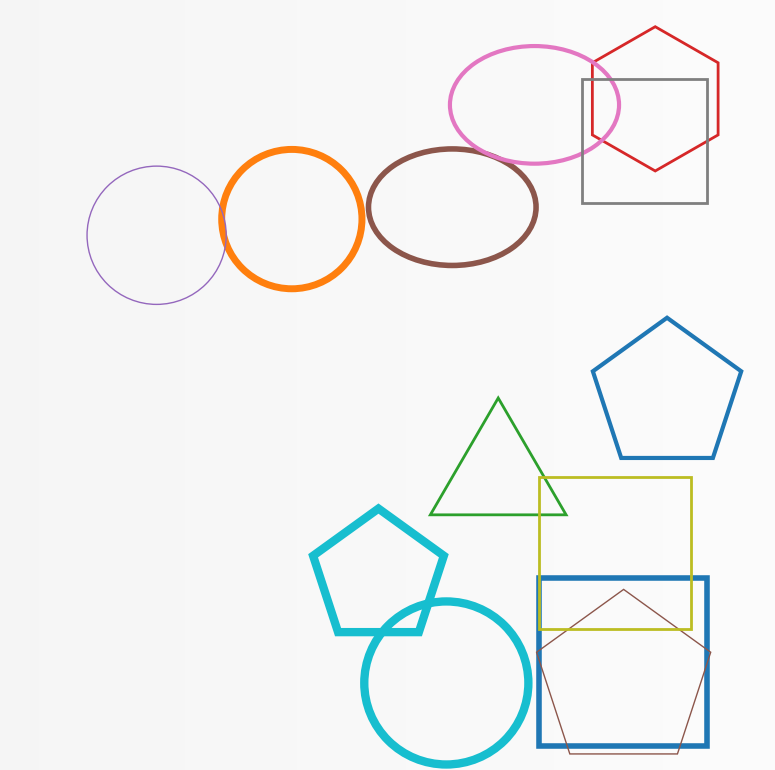[{"shape": "pentagon", "thickness": 1.5, "radius": 0.5, "center": [0.861, 0.487]}, {"shape": "square", "thickness": 2, "radius": 0.54, "center": [0.804, 0.141]}, {"shape": "circle", "thickness": 2.5, "radius": 0.45, "center": [0.377, 0.715]}, {"shape": "triangle", "thickness": 1, "radius": 0.51, "center": [0.643, 0.382]}, {"shape": "hexagon", "thickness": 1, "radius": 0.47, "center": [0.845, 0.872]}, {"shape": "circle", "thickness": 0.5, "radius": 0.45, "center": [0.202, 0.694]}, {"shape": "oval", "thickness": 2, "radius": 0.54, "center": [0.584, 0.731]}, {"shape": "pentagon", "thickness": 0.5, "radius": 0.59, "center": [0.805, 0.116]}, {"shape": "oval", "thickness": 1.5, "radius": 0.55, "center": [0.69, 0.864]}, {"shape": "square", "thickness": 1, "radius": 0.4, "center": [0.831, 0.817]}, {"shape": "square", "thickness": 1, "radius": 0.49, "center": [0.793, 0.282]}, {"shape": "pentagon", "thickness": 3, "radius": 0.44, "center": [0.488, 0.251]}, {"shape": "circle", "thickness": 3, "radius": 0.53, "center": [0.576, 0.113]}]